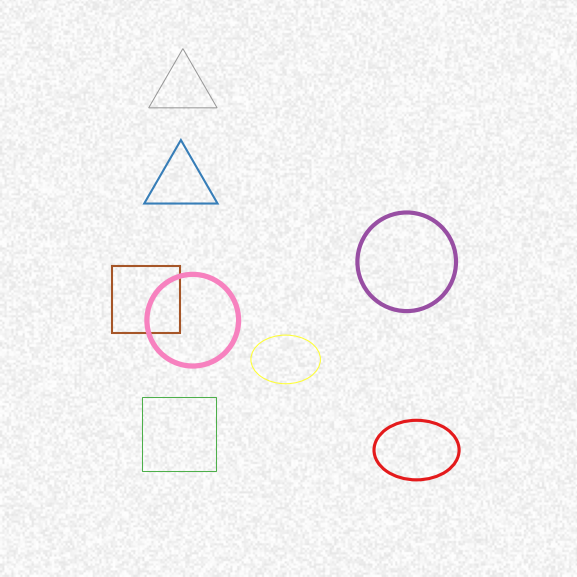[{"shape": "oval", "thickness": 1.5, "radius": 0.37, "center": [0.721, 0.22]}, {"shape": "triangle", "thickness": 1, "radius": 0.37, "center": [0.313, 0.683]}, {"shape": "square", "thickness": 0.5, "radius": 0.32, "center": [0.31, 0.247]}, {"shape": "circle", "thickness": 2, "radius": 0.43, "center": [0.704, 0.546]}, {"shape": "oval", "thickness": 0.5, "radius": 0.3, "center": [0.495, 0.377]}, {"shape": "square", "thickness": 1, "radius": 0.29, "center": [0.253, 0.481]}, {"shape": "circle", "thickness": 2.5, "radius": 0.4, "center": [0.334, 0.445]}, {"shape": "triangle", "thickness": 0.5, "radius": 0.34, "center": [0.317, 0.847]}]